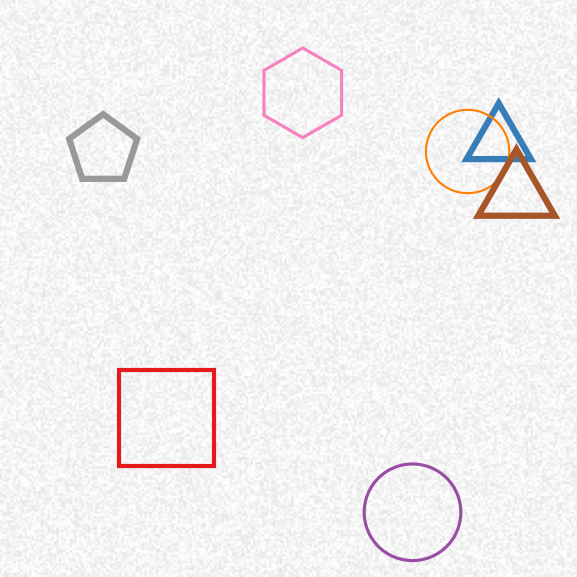[{"shape": "square", "thickness": 2, "radius": 0.41, "center": [0.288, 0.275]}, {"shape": "triangle", "thickness": 3, "radius": 0.32, "center": [0.864, 0.756]}, {"shape": "circle", "thickness": 1.5, "radius": 0.42, "center": [0.714, 0.112]}, {"shape": "circle", "thickness": 1, "radius": 0.36, "center": [0.81, 0.737]}, {"shape": "triangle", "thickness": 3, "radius": 0.38, "center": [0.894, 0.664]}, {"shape": "hexagon", "thickness": 1.5, "radius": 0.39, "center": [0.524, 0.838]}, {"shape": "pentagon", "thickness": 3, "radius": 0.31, "center": [0.179, 0.74]}]